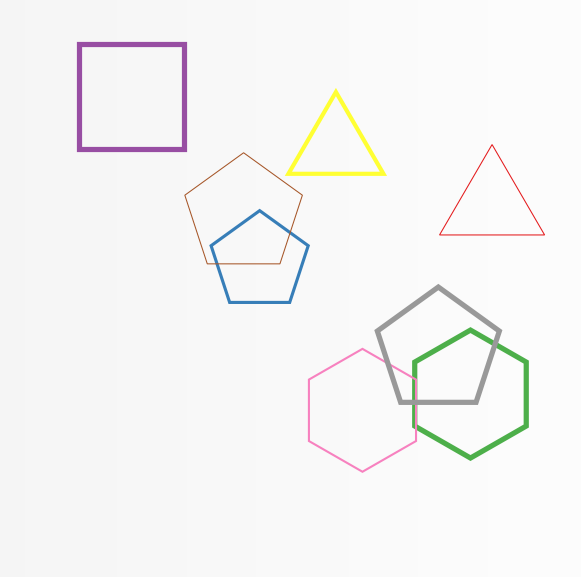[{"shape": "triangle", "thickness": 0.5, "radius": 0.52, "center": [0.847, 0.644]}, {"shape": "pentagon", "thickness": 1.5, "radius": 0.44, "center": [0.447, 0.547]}, {"shape": "hexagon", "thickness": 2.5, "radius": 0.55, "center": [0.809, 0.317]}, {"shape": "square", "thickness": 2.5, "radius": 0.45, "center": [0.226, 0.832]}, {"shape": "triangle", "thickness": 2, "radius": 0.47, "center": [0.578, 0.745]}, {"shape": "pentagon", "thickness": 0.5, "radius": 0.53, "center": [0.419, 0.628]}, {"shape": "hexagon", "thickness": 1, "radius": 0.53, "center": [0.624, 0.289]}, {"shape": "pentagon", "thickness": 2.5, "radius": 0.55, "center": [0.754, 0.392]}]